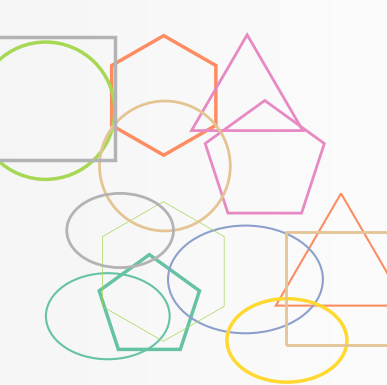[{"shape": "oval", "thickness": 1.5, "radius": 0.8, "center": [0.278, 0.179]}, {"shape": "pentagon", "thickness": 2.5, "radius": 0.68, "center": [0.385, 0.203]}, {"shape": "triangle", "thickness": 1.5, "radius": 0.97, "center": [0.88, 0.303]}, {"shape": "hexagon", "thickness": 2.5, "radius": 0.78, "center": [0.423, 0.752]}, {"shape": "oval", "thickness": 1.5, "radius": 1.0, "center": [0.633, 0.274]}, {"shape": "triangle", "thickness": 2, "radius": 0.83, "center": [0.638, 0.744]}, {"shape": "pentagon", "thickness": 2, "radius": 0.81, "center": [0.683, 0.577]}, {"shape": "circle", "thickness": 2.5, "radius": 0.89, "center": [0.118, 0.712]}, {"shape": "hexagon", "thickness": 0.5, "radius": 0.91, "center": [0.421, 0.295]}, {"shape": "oval", "thickness": 2.5, "radius": 0.77, "center": [0.74, 0.116]}, {"shape": "square", "thickness": 2, "radius": 0.73, "center": [0.884, 0.252]}, {"shape": "circle", "thickness": 2, "radius": 0.84, "center": [0.426, 0.569]}, {"shape": "square", "thickness": 2.5, "radius": 0.8, "center": [0.137, 0.744]}, {"shape": "oval", "thickness": 2, "radius": 0.69, "center": [0.31, 0.401]}]